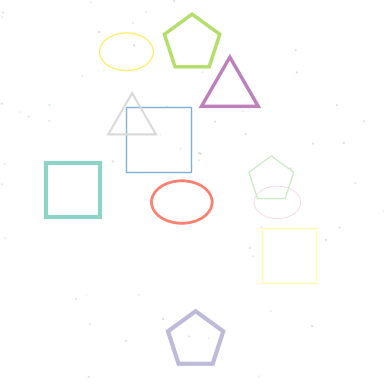[{"shape": "square", "thickness": 3, "radius": 0.35, "center": [0.19, 0.506]}, {"shape": "square", "thickness": 1, "radius": 0.35, "center": [0.75, 0.336]}, {"shape": "pentagon", "thickness": 3, "radius": 0.38, "center": [0.508, 0.116]}, {"shape": "oval", "thickness": 2, "radius": 0.39, "center": [0.472, 0.475]}, {"shape": "square", "thickness": 1, "radius": 0.42, "center": [0.412, 0.638]}, {"shape": "pentagon", "thickness": 2.5, "radius": 0.38, "center": [0.499, 0.888]}, {"shape": "oval", "thickness": 0.5, "radius": 0.3, "center": [0.72, 0.474]}, {"shape": "triangle", "thickness": 1.5, "radius": 0.36, "center": [0.343, 0.687]}, {"shape": "triangle", "thickness": 2.5, "radius": 0.43, "center": [0.597, 0.766]}, {"shape": "pentagon", "thickness": 1, "radius": 0.31, "center": [0.705, 0.534]}, {"shape": "oval", "thickness": 1, "radius": 0.35, "center": [0.328, 0.865]}]